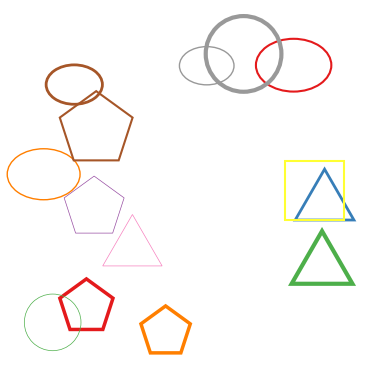[{"shape": "oval", "thickness": 1.5, "radius": 0.49, "center": [0.763, 0.831]}, {"shape": "pentagon", "thickness": 2.5, "radius": 0.36, "center": [0.224, 0.203]}, {"shape": "triangle", "thickness": 2, "radius": 0.44, "center": [0.843, 0.473]}, {"shape": "circle", "thickness": 0.5, "radius": 0.37, "center": [0.137, 0.163]}, {"shape": "triangle", "thickness": 3, "radius": 0.46, "center": [0.836, 0.309]}, {"shape": "pentagon", "thickness": 0.5, "radius": 0.41, "center": [0.245, 0.461]}, {"shape": "pentagon", "thickness": 2.5, "radius": 0.34, "center": [0.43, 0.138]}, {"shape": "oval", "thickness": 1, "radius": 0.47, "center": [0.113, 0.547]}, {"shape": "square", "thickness": 1.5, "radius": 0.38, "center": [0.817, 0.506]}, {"shape": "pentagon", "thickness": 1.5, "radius": 0.5, "center": [0.25, 0.664]}, {"shape": "oval", "thickness": 2, "radius": 0.37, "center": [0.193, 0.78]}, {"shape": "triangle", "thickness": 0.5, "radius": 0.45, "center": [0.344, 0.354]}, {"shape": "oval", "thickness": 1, "radius": 0.35, "center": [0.537, 0.829]}, {"shape": "circle", "thickness": 3, "radius": 0.49, "center": [0.633, 0.86]}]